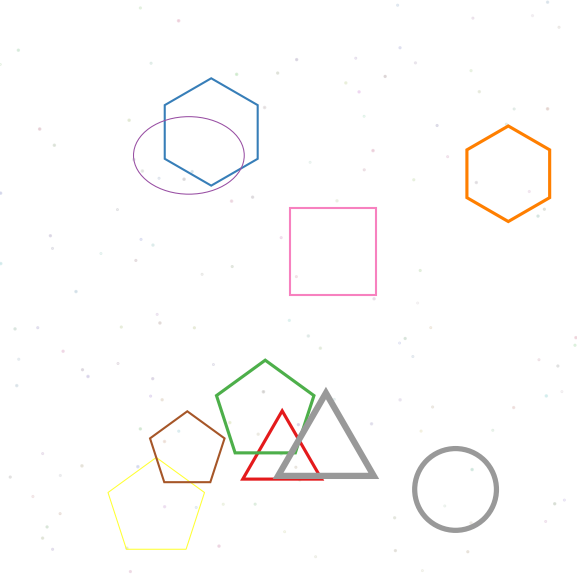[{"shape": "triangle", "thickness": 1.5, "radius": 0.39, "center": [0.489, 0.209]}, {"shape": "hexagon", "thickness": 1, "radius": 0.46, "center": [0.366, 0.771]}, {"shape": "pentagon", "thickness": 1.5, "radius": 0.44, "center": [0.459, 0.287]}, {"shape": "oval", "thickness": 0.5, "radius": 0.48, "center": [0.327, 0.73]}, {"shape": "hexagon", "thickness": 1.5, "radius": 0.41, "center": [0.88, 0.698]}, {"shape": "pentagon", "thickness": 0.5, "radius": 0.44, "center": [0.271, 0.119]}, {"shape": "pentagon", "thickness": 1, "radius": 0.34, "center": [0.324, 0.219]}, {"shape": "square", "thickness": 1, "radius": 0.38, "center": [0.577, 0.564]}, {"shape": "triangle", "thickness": 3, "radius": 0.48, "center": [0.564, 0.223]}, {"shape": "circle", "thickness": 2.5, "radius": 0.35, "center": [0.789, 0.152]}]